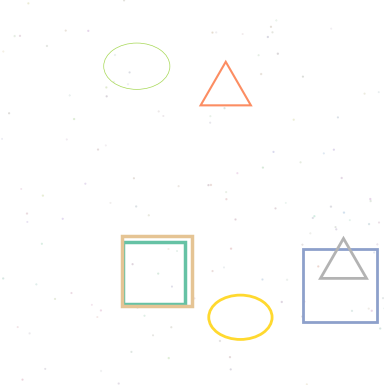[{"shape": "square", "thickness": 2.5, "radius": 0.4, "center": [0.399, 0.29]}, {"shape": "triangle", "thickness": 1.5, "radius": 0.38, "center": [0.586, 0.764]}, {"shape": "square", "thickness": 2, "radius": 0.48, "center": [0.883, 0.258]}, {"shape": "oval", "thickness": 0.5, "radius": 0.43, "center": [0.355, 0.828]}, {"shape": "oval", "thickness": 2, "radius": 0.41, "center": [0.624, 0.176]}, {"shape": "square", "thickness": 2.5, "radius": 0.46, "center": [0.408, 0.296]}, {"shape": "triangle", "thickness": 2, "radius": 0.35, "center": [0.892, 0.311]}]